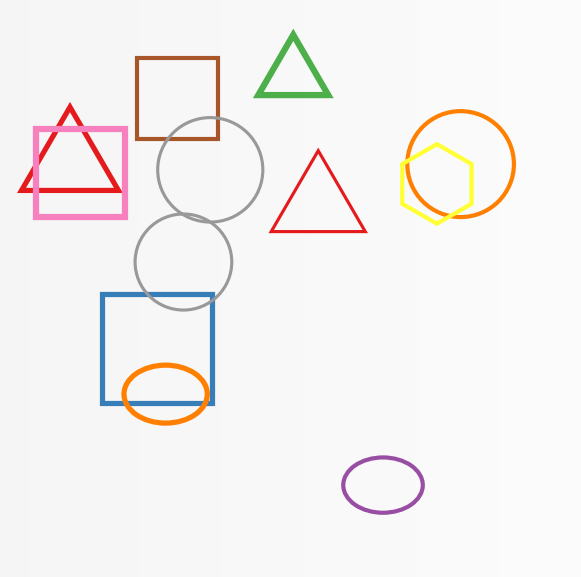[{"shape": "triangle", "thickness": 1.5, "radius": 0.47, "center": [0.548, 0.645]}, {"shape": "triangle", "thickness": 2.5, "radius": 0.48, "center": [0.12, 0.718]}, {"shape": "square", "thickness": 2.5, "radius": 0.47, "center": [0.27, 0.396]}, {"shape": "triangle", "thickness": 3, "radius": 0.35, "center": [0.505, 0.869]}, {"shape": "oval", "thickness": 2, "radius": 0.34, "center": [0.659, 0.159]}, {"shape": "circle", "thickness": 2, "radius": 0.46, "center": [0.792, 0.715]}, {"shape": "oval", "thickness": 2.5, "radius": 0.36, "center": [0.285, 0.317]}, {"shape": "hexagon", "thickness": 2, "radius": 0.34, "center": [0.752, 0.681]}, {"shape": "square", "thickness": 2, "radius": 0.35, "center": [0.305, 0.829]}, {"shape": "square", "thickness": 3, "radius": 0.38, "center": [0.139, 0.7]}, {"shape": "circle", "thickness": 1.5, "radius": 0.45, "center": [0.362, 0.705]}, {"shape": "circle", "thickness": 1.5, "radius": 0.42, "center": [0.316, 0.545]}]